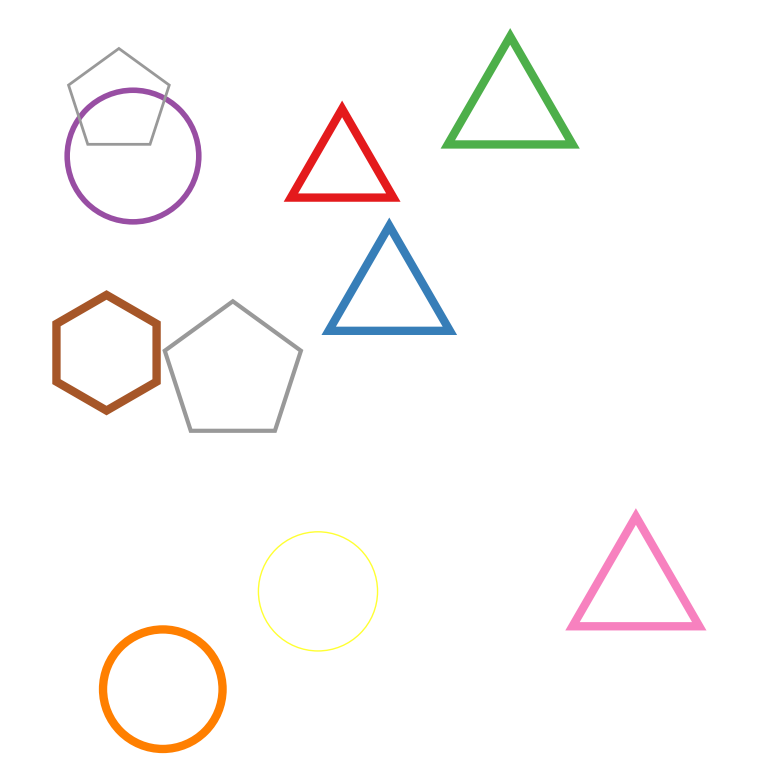[{"shape": "triangle", "thickness": 3, "radius": 0.38, "center": [0.444, 0.782]}, {"shape": "triangle", "thickness": 3, "radius": 0.45, "center": [0.506, 0.616]}, {"shape": "triangle", "thickness": 3, "radius": 0.47, "center": [0.663, 0.859]}, {"shape": "circle", "thickness": 2, "radius": 0.43, "center": [0.173, 0.797]}, {"shape": "circle", "thickness": 3, "radius": 0.39, "center": [0.211, 0.105]}, {"shape": "circle", "thickness": 0.5, "radius": 0.39, "center": [0.413, 0.232]}, {"shape": "hexagon", "thickness": 3, "radius": 0.38, "center": [0.138, 0.542]}, {"shape": "triangle", "thickness": 3, "radius": 0.48, "center": [0.826, 0.234]}, {"shape": "pentagon", "thickness": 1.5, "radius": 0.46, "center": [0.302, 0.516]}, {"shape": "pentagon", "thickness": 1, "radius": 0.34, "center": [0.154, 0.868]}]